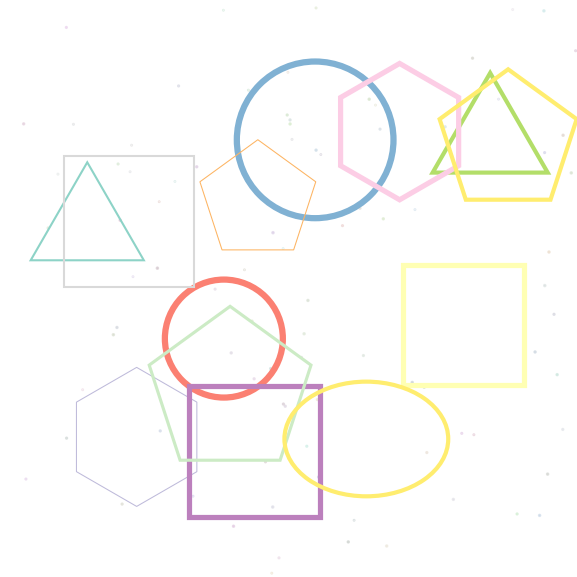[{"shape": "triangle", "thickness": 1, "radius": 0.57, "center": [0.151, 0.605]}, {"shape": "square", "thickness": 2.5, "radius": 0.52, "center": [0.803, 0.437]}, {"shape": "hexagon", "thickness": 0.5, "radius": 0.6, "center": [0.237, 0.243]}, {"shape": "circle", "thickness": 3, "radius": 0.51, "center": [0.388, 0.413]}, {"shape": "circle", "thickness": 3, "radius": 0.68, "center": [0.546, 0.757]}, {"shape": "pentagon", "thickness": 0.5, "radius": 0.53, "center": [0.446, 0.652]}, {"shape": "triangle", "thickness": 2, "radius": 0.58, "center": [0.849, 0.758]}, {"shape": "hexagon", "thickness": 2.5, "radius": 0.59, "center": [0.692, 0.771]}, {"shape": "square", "thickness": 1, "radius": 0.57, "center": [0.224, 0.616]}, {"shape": "square", "thickness": 2.5, "radius": 0.57, "center": [0.441, 0.218]}, {"shape": "pentagon", "thickness": 1.5, "radius": 0.74, "center": [0.398, 0.321]}, {"shape": "pentagon", "thickness": 2, "radius": 0.62, "center": [0.88, 0.754]}, {"shape": "oval", "thickness": 2, "radius": 0.71, "center": [0.634, 0.239]}]